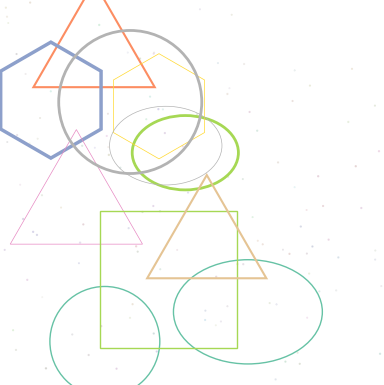[{"shape": "oval", "thickness": 1, "radius": 0.97, "center": [0.644, 0.19]}, {"shape": "circle", "thickness": 1, "radius": 0.71, "center": [0.272, 0.113]}, {"shape": "triangle", "thickness": 1.5, "radius": 0.91, "center": [0.244, 0.864]}, {"shape": "hexagon", "thickness": 2.5, "radius": 0.75, "center": [0.132, 0.74]}, {"shape": "triangle", "thickness": 0.5, "radius": 0.99, "center": [0.198, 0.465]}, {"shape": "oval", "thickness": 2, "radius": 0.69, "center": [0.481, 0.603]}, {"shape": "square", "thickness": 1, "radius": 0.89, "center": [0.439, 0.274]}, {"shape": "hexagon", "thickness": 0.5, "radius": 0.68, "center": [0.413, 0.724]}, {"shape": "triangle", "thickness": 1.5, "radius": 0.89, "center": [0.537, 0.367]}, {"shape": "oval", "thickness": 0.5, "radius": 0.73, "center": [0.431, 0.622]}, {"shape": "circle", "thickness": 2, "radius": 0.93, "center": [0.338, 0.735]}]